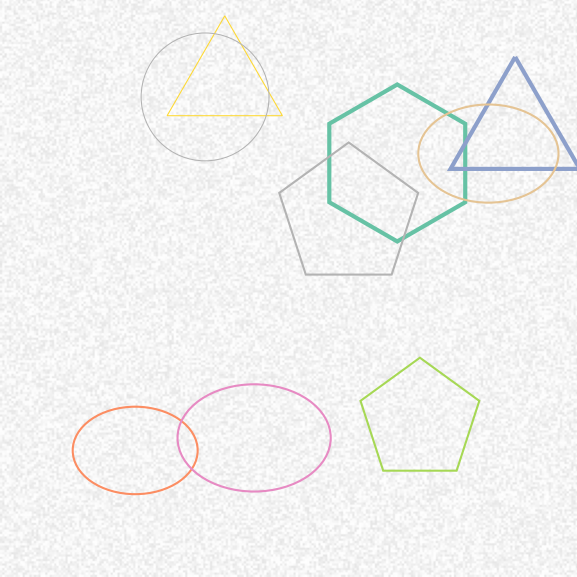[{"shape": "hexagon", "thickness": 2, "radius": 0.68, "center": [0.688, 0.717]}, {"shape": "oval", "thickness": 1, "radius": 0.54, "center": [0.234, 0.219]}, {"shape": "triangle", "thickness": 2, "radius": 0.65, "center": [0.892, 0.771]}, {"shape": "oval", "thickness": 1, "radius": 0.66, "center": [0.44, 0.241]}, {"shape": "pentagon", "thickness": 1, "radius": 0.54, "center": [0.727, 0.272]}, {"shape": "triangle", "thickness": 0.5, "radius": 0.58, "center": [0.389, 0.856]}, {"shape": "oval", "thickness": 1, "radius": 0.61, "center": [0.846, 0.733]}, {"shape": "pentagon", "thickness": 1, "radius": 0.63, "center": [0.604, 0.626]}, {"shape": "circle", "thickness": 0.5, "radius": 0.55, "center": [0.355, 0.831]}]